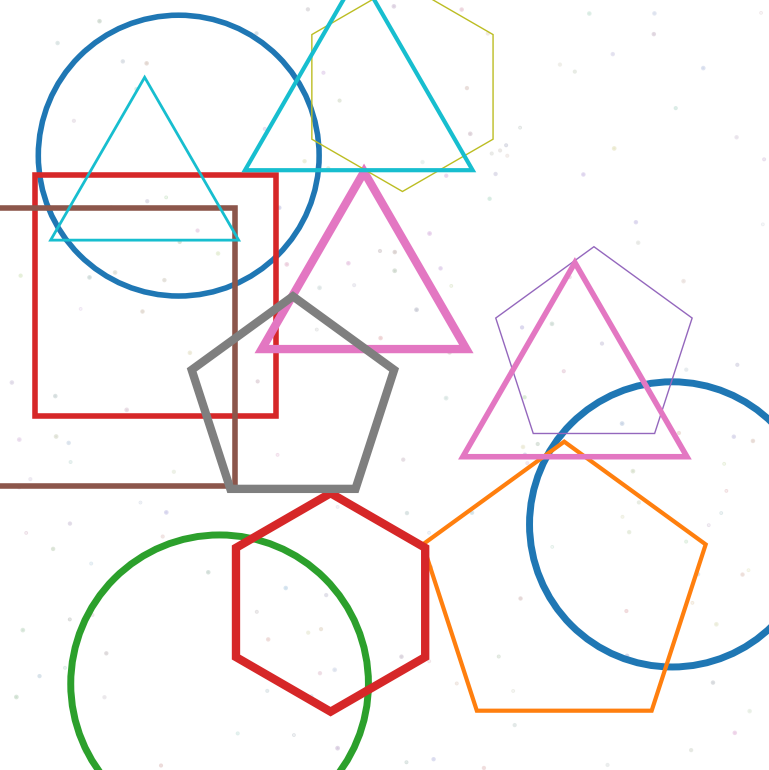[{"shape": "circle", "thickness": 2.5, "radius": 0.93, "center": [0.873, 0.319]}, {"shape": "circle", "thickness": 2, "radius": 0.91, "center": [0.232, 0.798]}, {"shape": "pentagon", "thickness": 1.5, "radius": 0.97, "center": [0.733, 0.233]}, {"shape": "circle", "thickness": 2.5, "radius": 0.97, "center": [0.285, 0.112]}, {"shape": "square", "thickness": 2, "radius": 0.78, "center": [0.202, 0.617]}, {"shape": "hexagon", "thickness": 3, "radius": 0.71, "center": [0.429, 0.218]}, {"shape": "pentagon", "thickness": 0.5, "radius": 0.67, "center": [0.771, 0.546]}, {"shape": "square", "thickness": 2, "radius": 0.9, "center": [0.124, 0.55]}, {"shape": "triangle", "thickness": 2, "radius": 0.84, "center": [0.747, 0.491]}, {"shape": "triangle", "thickness": 3, "radius": 0.77, "center": [0.473, 0.623]}, {"shape": "pentagon", "thickness": 3, "radius": 0.69, "center": [0.38, 0.477]}, {"shape": "hexagon", "thickness": 0.5, "radius": 0.68, "center": [0.523, 0.887]}, {"shape": "triangle", "thickness": 1, "radius": 0.7, "center": [0.188, 0.759]}, {"shape": "triangle", "thickness": 1.5, "radius": 0.85, "center": [0.466, 0.864]}]